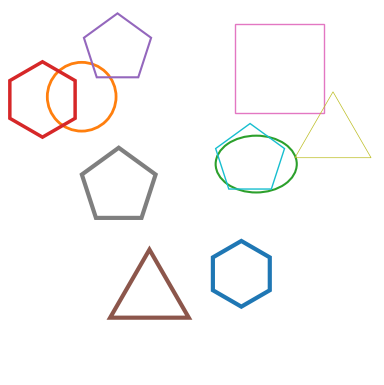[{"shape": "hexagon", "thickness": 3, "radius": 0.43, "center": [0.627, 0.289]}, {"shape": "circle", "thickness": 2, "radius": 0.45, "center": [0.212, 0.749]}, {"shape": "oval", "thickness": 1.5, "radius": 0.53, "center": [0.665, 0.574]}, {"shape": "hexagon", "thickness": 2.5, "radius": 0.49, "center": [0.11, 0.742]}, {"shape": "pentagon", "thickness": 1.5, "radius": 0.46, "center": [0.305, 0.873]}, {"shape": "triangle", "thickness": 3, "radius": 0.59, "center": [0.388, 0.234]}, {"shape": "square", "thickness": 1, "radius": 0.58, "center": [0.726, 0.823]}, {"shape": "pentagon", "thickness": 3, "radius": 0.5, "center": [0.308, 0.516]}, {"shape": "triangle", "thickness": 0.5, "radius": 0.57, "center": [0.865, 0.647]}, {"shape": "pentagon", "thickness": 1, "radius": 0.47, "center": [0.65, 0.585]}]